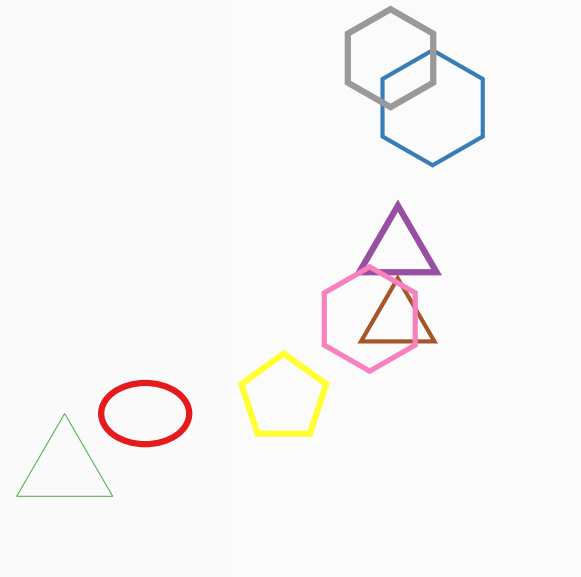[{"shape": "oval", "thickness": 3, "radius": 0.38, "center": [0.25, 0.283]}, {"shape": "hexagon", "thickness": 2, "radius": 0.5, "center": [0.744, 0.813]}, {"shape": "triangle", "thickness": 0.5, "radius": 0.48, "center": [0.111, 0.187]}, {"shape": "triangle", "thickness": 3, "radius": 0.38, "center": [0.685, 0.566]}, {"shape": "pentagon", "thickness": 3, "radius": 0.38, "center": [0.488, 0.31]}, {"shape": "triangle", "thickness": 2, "radius": 0.36, "center": [0.684, 0.444]}, {"shape": "hexagon", "thickness": 2.5, "radius": 0.45, "center": [0.636, 0.447]}, {"shape": "hexagon", "thickness": 3, "radius": 0.42, "center": [0.672, 0.898]}]